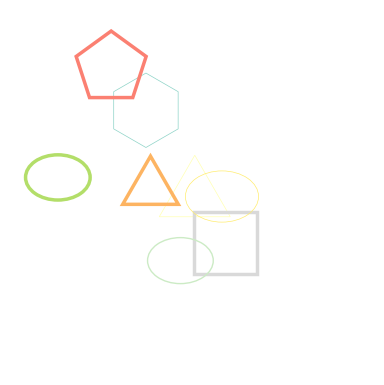[{"shape": "hexagon", "thickness": 0.5, "radius": 0.48, "center": [0.379, 0.714]}, {"shape": "triangle", "thickness": 0.5, "radius": 0.53, "center": [0.506, 0.49]}, {"shape": "pentagon", "thickness": 2.5, "radius": 0.48, "center": [0.289, 0.824]}, {"shape": "triangle", "thickness": 2.5, "radius": 0.42, "center": [0.391, 0.511]}, {"shape": "oval", "thickness": 2.5, "radius": 0.42, "center": [0.15, 0.539]}, {"shape": "square", "thickness": 2.5, "radius": 0.4, "center": [0.586, 0.37]}, {"shape": "oval", "thickness": 1, "radius": 0.43, "center": [0.469, 0.323]}, {"shape": "oval", "thickness": 0.5, "radius": 0.48, "center": [0.577, 0.49]}]